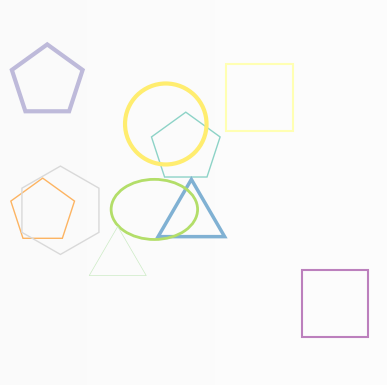[{"shape": "pentagon", "thickness": 1, "radius": 0.47, "center": [0.479, 0.616]}, {"shape": "square", "thickness": 1.5, "radius": 0.43, "center": [0.67, 0.746]}, {"shape": "pentagon", "thickness": 3, "radius": 0.48, "center": [0.122, 0.789]}, {"shape": "triangle", "thickness": 2.5, "radius": 0.5, "center": [0.494, 0.435]}, {"shape": "pentagon", "thickness": 1, "radius": 0.43, "center": [0.11, 0.451]}, {"shape": "oval", "thickness": 2, "radius": 0.56, "center": [0.398, 0.456]}, {"shape": "hexagon", "thickness": 1, "radius": 0.57, "center": [0.156, 0.454]}, {"shape": "square", "thickness": 1.5, "radius": 0.43, "center": [0.864, 0.212]}, {"shape": "triangle", "thickness": 0.5, "radius": 0.43, "center": [0.304, 0.327]}, {"shape": "circle", "thickness": 3, "radius": 0.53, "center": [0.428, 0.678]}]